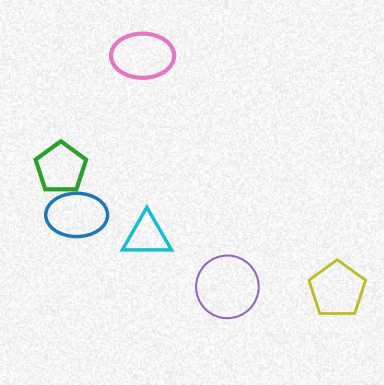[{"shape": "oval", "thickness": 2.5, "radius": 0.4, "center": [0.199, 0.442]}, {"shape": "pentagon", "thickness": 3, "radius": 0.34, "center": [0.158, 0.564]}, {"shape": "circle", "thickness": 1.5, "radius": 0.41, "center": [0.591, 0.255]}, {"shape": "oval", "thickness": 3, "radius": 0.41, "center": [0.37, 0.855]}, {"shape": "pentagon", "thickness": 2, "radius": 0.39, "center": [0.876, 0.248]}, {"shape": "triangle", "thickness": 2.5, "radius": 0.37, "center": [0.382, 0.388]}]